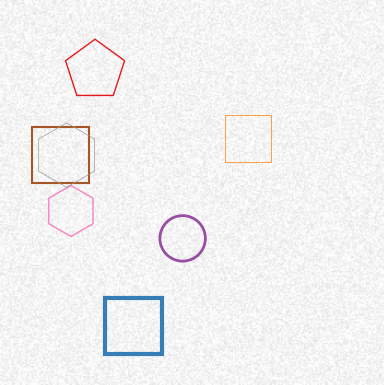[{"shape": "pentagon", "thickness": 1, "radius": 0.4, "center": [0.247, 0.817]}, {"shape": "square", "thickness": 3, "radius": 0.37, "center": [0.347, 0.153]}, {"shape": "circle", "thickness": 2, "radius": 0.3, "center": [0.474, 0.381]}, {"shape": "square", "thickness": 0.5, "radius": 0.3, "center": [0.644, 0.64]}, {"shape": "square", "thickness": 1.5, "radius": 0.37, "center": [0.157, 0.598]}, {"shape": "hexagon", "thickness": 1, "radius": 0.33, "center": [0.184, 0.452]}, {"shape": "hexagon", "thickness": 0.5, "radius": 0.42, "center": [0.173, 0.597]}]